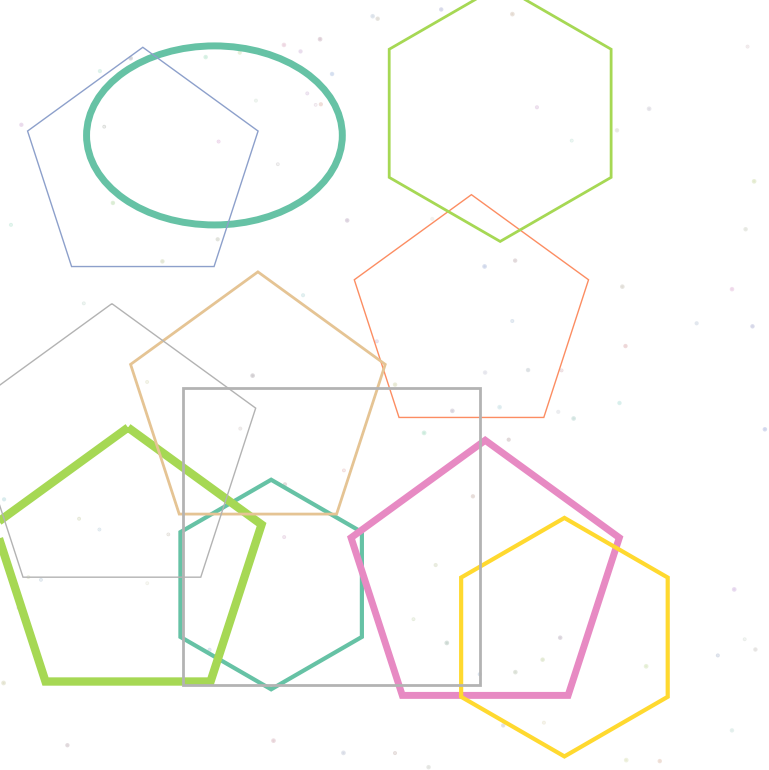[{"shape": "hexagon", "thickness": 1.5, "radius": 0.68, "center": [0.352, 0.241]}, {"shape": "oval", "thickness": 2.5, "radius": 0.83, "center": [0.278, 0.824]}, {"shape": "pentagon", "thickness": 0.5, "radius": 0.8, "center": [0.612, 0.587]}, {"shape": "pentagon", "thickness": 0.5, "radius": 0.79, "center": [0.185, 0.781]}, {"shape": "pentagon", "thickness": 2.5, "radius": 0.92, "center": [0.63, 0.245]}, {"shape": "pentagon", "thickness": 3, "radius": 0.91, "center": [0.166, 0.262]}, {"shape": "hexagon", "thickness": 1, "radius": 0.83, "center": [0.65, 0.853]}, {"shape": "hexagon", "thickness": 1.5, "radius": 0.77, "center": [0.733, 0.173]}, {"shape": "pentagon", "thickness": 1, "radius": 0.87, "center": [0.335, 0.473]}, {"shape": "square", "thickness": 1, "radius": 0.96, "center": [0.43, 0.303]}, {"shape": "pentagon", "thickness": 0.5, "radius": 0.98, "center": [0.145, 0.409]}]